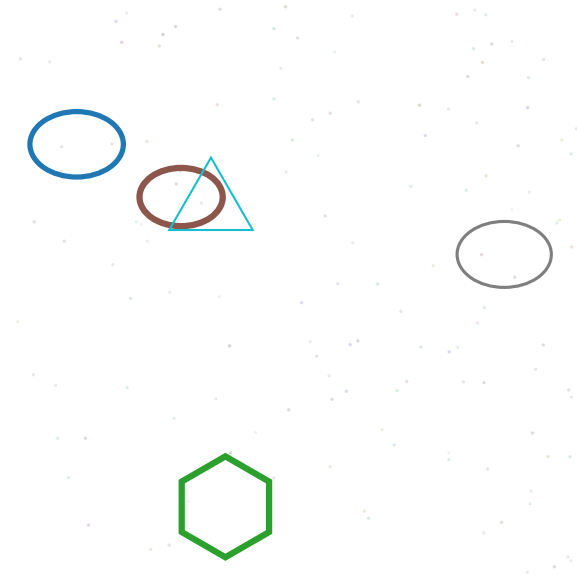[{"shape": "oval", "thickness": 2.5, "radius": 0.4, "center": [0.133, 0.749]}, {"shape": "hexagon", "thickness": 3, "radius": 0.44, "center": [0.39, 0.122]}, {"shape": "oval", "thickness": 3, "radius": 0.36, "center": [0.314, 0.658]}, {"shape": "oval", "thickness": 1.5, "radius": 0.41, "center": [0.873, 0.559]}, {"shape": "triangle", "thickness": 1, "radius": 0.42, "center": [0.365, 0.643]}]